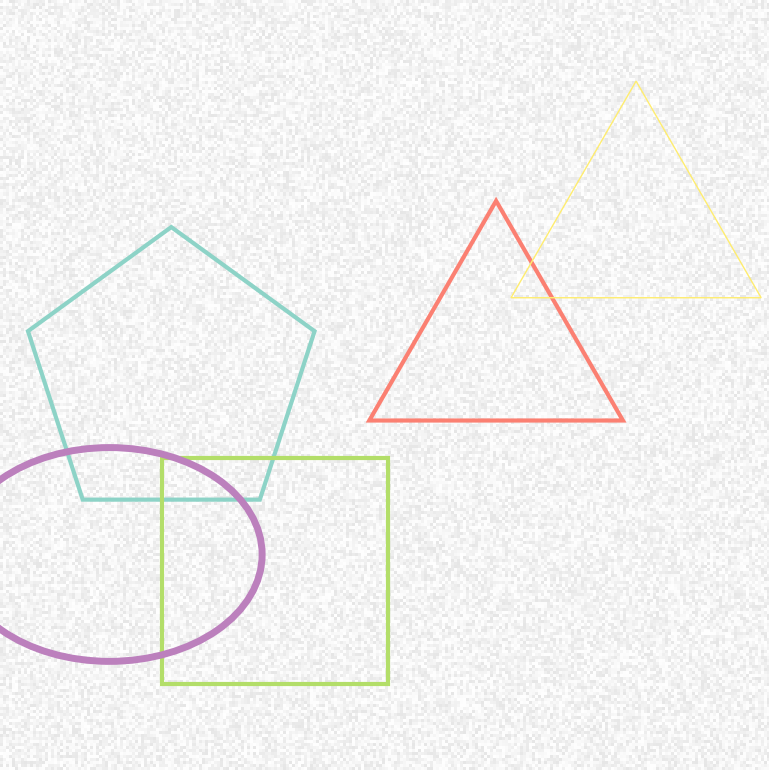[{"shape": "pentagon", "thickness": 1.5, "radius": 0.98, "center": [0.222, 0.509]}, {"shape": "triangle", "thickness": 1.5, "radius": 0.95, "center": [0.644, 0.549]}, {"shape": "square", "thickness": 1.5, "radius": 0.73, "center": [0.357, 0.259]}, {"shape": "oval", "thickness": 2.5, "radius": 0.99, "center": [0.142, 0.28]}, {"shape": "triangle", "thickness": 0.5, "radius": 0.94, "center": [0.826, 0.707]}]